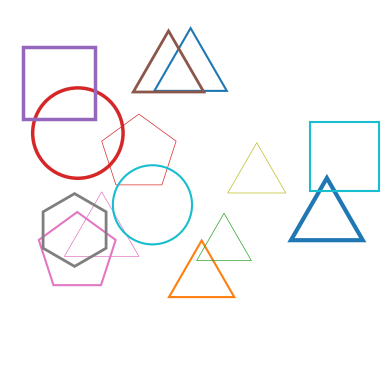[{"shape": "triangle", "thickness": 1.5, "radius": 0.54, "center": [0.495, 0.818]}, {"shape": "triangle", "thickness": 3, "radius": 0.54, "center": [0.849, 0.43]}, {"shape": "triangle", "thickness": 1.5, "radius": 0.49, "center": [0.524, 0.277]}, {"shape": "triangle", "thickness": 0.5, "radius": 0.41, "center": [0.582, 0.364]}, {"shape": "circle", "thickness": 2.5, "radius": 0.59, "center": [0.202, 0.654]}, {"shape": "pentagon", "thickness": 0.5, "radius": 0.51, "center": [0.361, 0.602]}, {"shape": "square", "thickness": 2.5, "radius": 0.47, "center": [0.153, 0.785]}, {"shape": "triangle", "thickness": 2, "radius": 0.53, "center": [0.438, 0.814]}, {"shape": "triangle", "thickness": 0.5, "radius": 0.56, "center": [0.264, 0.39]}, {"shape": "pentagon", "thickness": 1.5, "radius": 0.53, "center": [0.201, 0.344]}, {"shape": "hexagon", "thickness": 2, "radius": 0.47, "center": [0.194, 0.403]}, {"shape": "triangle", "thickness": 0.5, "radius": 0.44, "center": [0.667, 0.542]}, {"shape": "square", "thickness": 1.5, "radius": 0.44, "center": [0.894, 0.594]}, {"shape": "circle", "thickness": 1.5, "radius": 0.51, "center": [0.396, 0.468]}]